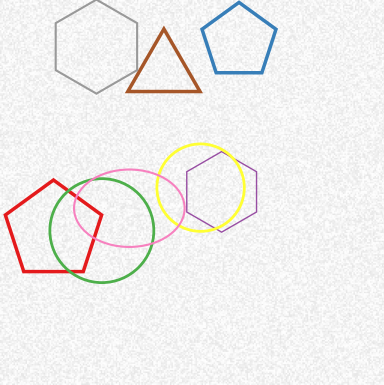[{"shape": "pentagon", "thickness": 2.5, "radius": 0.66, "center": [0.139, 0.401]}, {"shape": "pentagon", "thickness": 2.5, "radius": 0.51, "center": [0.621, 0.893]}, {"shape": "circle", "thickness": 2, "radius": 0.68, "center": [0.265, 0.401]}, {"shape": "hexagon", "thickness": 1, "radius": 0.52, "center": [0.576, 0.502]}, {"shape": "circle", "thickness": 2, "radius": 0.57, "center": [0.521, 0.513]}, {"shape": "triangle", "thickness": 2.5, "radius": 0.54, "center": [0.426, 0.816]}, {"shape": "oval", "thickness": 1.5, "radius": 0.72, "center": [0.336, 0.459]}, {"shape": "hexagon", "thickness": 1.5, "radius": 0.61, "center": [0.25, 0.879]}]